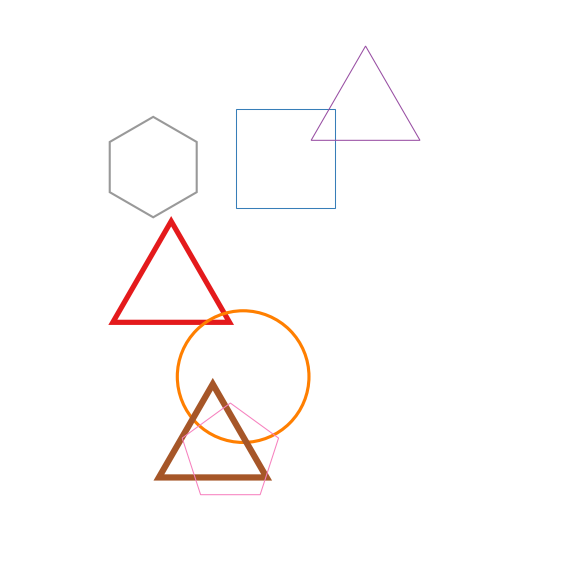[{"shape": "triangle", "thickness": 2.5, "radius": 0.58, "center": [0.296, 0.499]}, {"shape": "square", "thickness": 0.5, "radius": 0.43, "center": [0.495, 0.725]}, {"shape": "triangle", "thickness": 0.5, "radius": 0.54, "center": [0.633, 0.811]}, {"shape": "circle", "thickness": 1.5, "radius": 0.57, "center": [0.421, 0.347]}, {"shape": "triangle", "thickness": 3, "radius": 0.54, "center": [0.368, 0.226]}, {"shape": "pentagon", "thickness": 0.5, "radius": 0.44, "center": [0.399, 0.213]}, {"shape": "hexagon", "thickness": 1, "radius": 0.43, "center": [0.265, 0.71]}]